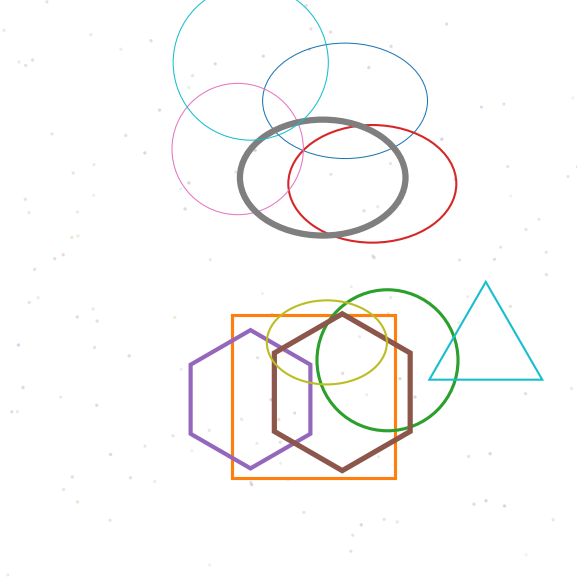[{"shape": "oval", "thickness": 0.5, "radius": 0.71, "center": [0.598, 0.825]}, {"shape": "square", "thickness": 1.5, "radius": 0.7, "center": [0.543, 0.313]}, {"shape": "circle", "thickness": 1.5, "radius": 0.61, "center": [0.671, 0.375]}, {"shape": "oval", "thickness": 1, "radius": 0.73, "center": [0.645, 0.681]}, {"shape": "hexagon", "thickness": 2, "radius": 0.6, "center": [0.434, 0.308]}, {"shape": "hexagon", "thickness": 2.5, "radius": 0.68, "center": [0.593, 0.32]}, {"shape": "circle", "thickness": 0.5, "radius": 0.57, "center": [0.412, 0.741]}, {"shape": "oval", "thickness": 3, "radius": 0.72, "center": [0.559, 0.692]}, {"shape": "oval", "thickness": 1, "radius": 0.52, "center": [0.566, 0.406]}, {"shape": "triangle", "thickness": 1, "radius": 0.56, "center": [0.841, 0.398]}, {"shape": "circle", "thickness": 0.5, "radius": 0.67, "center": [0.434, 0.891]}]